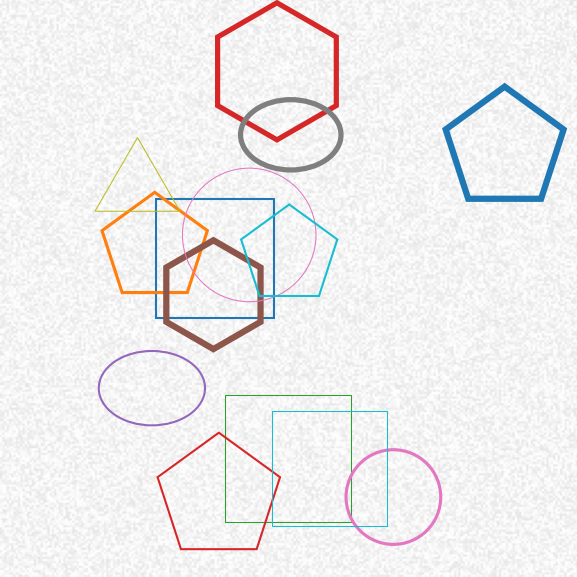[{"shape": "pentagon", "thickness": 3, "radius": 0.54, "center": [0.874, 0.742]}, {"shape": "square", "thickness": 1, "radius": 0.51, "center": [0.372, 0.551]}, {"shape": "pentagon", "thickness": 1.5, "radius": 0.48, "center": [0.268, 0.57]}, {"shape": "square", "thickness": 0.5, "radius": 0.55, "center": [0.499, 0.205]}, {"shape": "hexagon", "thickness": 2.5, "radius": 0.59, "center": [0.48, 0.876]}, {"shape": "pentagon", "thickness": 1, "radius": 0.56, "center": [0.379, 0.138]}, {"shape": "oval", "thickness": 1, "radius": 0.46, "center": [0.263, 0.327]}, {"shape": "hexagon", "thickness": 3, "radius": 0.47, "center": [0.37, 0.489]}, {"shape": "circle", "thickness": 1.5, "radius": 0.41, "center": [0.681, 0.138]}, {"shape": "circle", "thickness": 0.5, "radius": 0.58, "center": [0.432, 0.592]}, {"shape": "oval", "thickness": 2.5, "radius": 0.43, "center": [0.504, 0.766]}, {"shape": "triangle", "thickness": 0.5, "radius": 0.43, "center": [0.238, 0.676]}, {"shape": "square", "thickness": 0.5, "radius": 0.5, "center": [0.571, 0.188]}, {"shape": "pentagon", "thickness": 1, "radius": 0.44, "center": [0.501, 0.557]}]